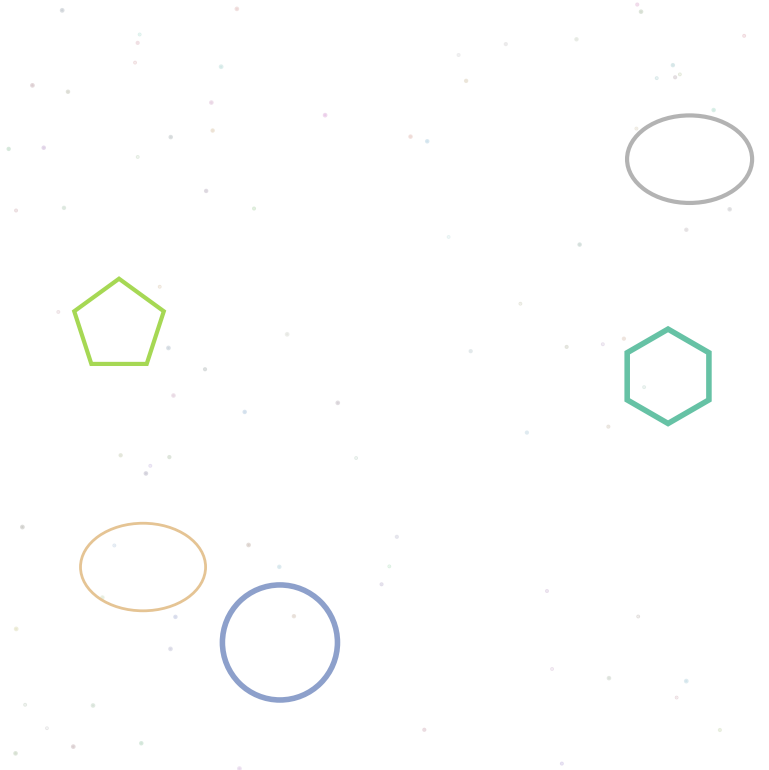[{"shape": "hexagon", "thickness": 2, "radius": 0.31, "center": [0.868, 0.511]}, {"shape": "circle", "thickness": 2, "radius": 0.37, "center": [0.364, 0.166]}, {"shape": "pentagon", "thickness": 1.5, "radius": 0.31, "center": [0.155, 0.577]}, {"shape": "oval", "thickness": 1, "radius": 0.41, "center": [0.186, 0.264]}, {"shape": "oval", "thickness": 1.5, "radius": 0.41, "center": [0.896, 0.793]}]